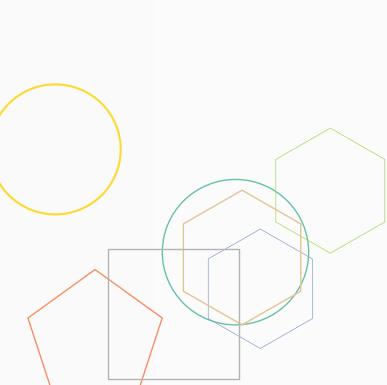[{"shape": "circle", "thickness": 1, "radius": 0.94, "center": [0.608, 0.345]}, {"shape": "pentagon", "thickness": 1, "radius": 0.91, "center": [0.245, 0.118]}, {"shape": "hexagon", "thickness": 0.5, "radius": 0.78, "center": [0.672, 0.25]}, {"shape": "hexagon", "thickness": 0.5, "radius": 0.81, "center": [0.852, 0.505]}, {"shape": "circle", "thickness": 1.5, "radius": 0.84, "center": [0.143, 0.612]}, {"shape": "hexagon", "thickness": 1, "radius": 0.87, "center": [0.625, 0.331]}, {"shape": "square", "thickness": 1, "radius": 0.85, "center": [0.448, 0.184]}]